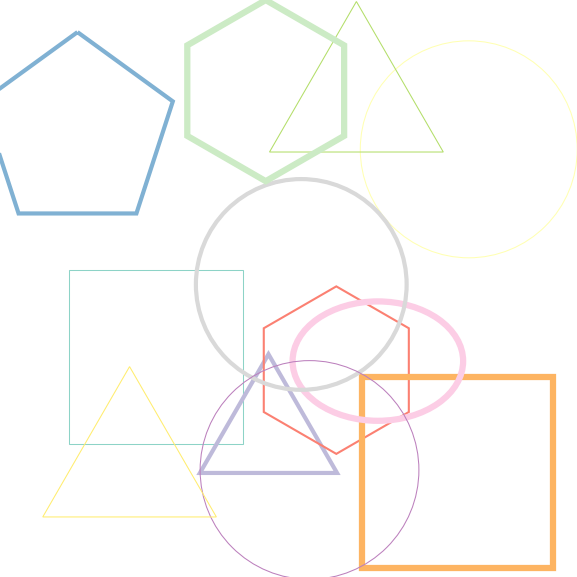[{"shape": "square", "thickness": 0.5, "radius": 0.76, "center": [0.27, 0.381]}, {"shape": "circle", "thickness": 0.5, "radius": 0.94, "center": [0.812, 0.741]}, {"shape": "triangle", "thickness": 2, "radius": 0.69, "center": [0.465, 0.249]}, {"shape": "hexagon", "thickness": 1, "radius": 0.73, "center": [0.582, 0.358]}, {"shape": "pentagon", "thickness": 2, "radius": 0.87, "center": [0.134, 0.77]}, {"shape": "square", "thickness": 3, "radius": 0.83, "center": [0.792, 0.181]}, {"shape": "triangle", "thickness": 0.5, "radius": 0.87, "center": [0.617, 0.823]}, {"shape": "oval", "thickness": 3, "radius": 0.74, "center": [0.654, 0.374]}, {"shape": "circle", "thickness": 2, "radius": 0.91, "center": [0.522, 0.507]}, {"shape": "circle", "thickness": 0.5, "radius": 0.95, "center": [0.536, 0.185]}, {"shape": "hexagon", "thickness": 3, "radius": 0.78, "center": [0.46, 0.842]}, {"shape": "triangle", "thickness": 0.5, "radius": 0.87, "center": [0.224, 0.191]}]